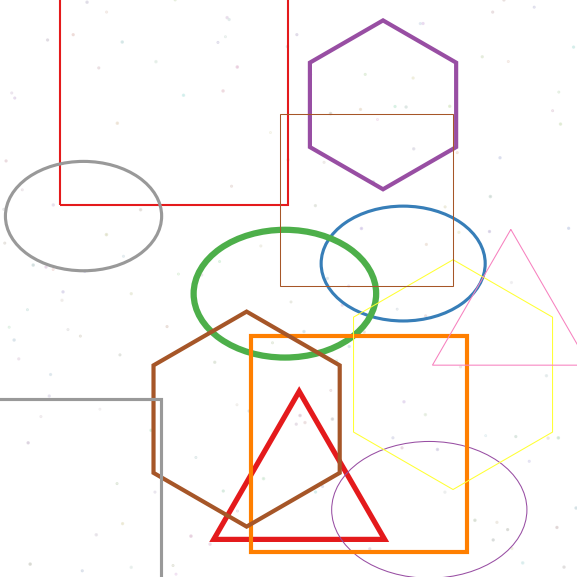[{"shape": "square", "thickness": 1, "radius": 0.99, "center": [0.301, 0.843]}, {"shape": "triangle", "thickness": 2.5, "radius": 0.85, "center": [0.518, 0.151]}, {"shape": "oval", "thickness": 1.5, "radius": 0.71, "center": [0.698, 0.543]}, {"shape": "oval", "thickness": 3, "radius": 0.79, "center": [0.493, 0.491]}, {"shape": "hexagon", "thickness": 2, "radius": 0.73, "center": [0.663, 0.818]}, {"shape": "oval", "thickness": 0.5, "radius": 0.85, "center": [0.743, 0.116]}, {"shape": "square", "thickness": 2, "radius": 0.94, "center": [0.622, 0.23]}, {"shape": "hexagon", "thickness": 0.5, "radius": 0.99, "center": [0.784, 0.35]}, {"shape": "hexagon", "thickness": 2, "radius": 0.93, "center": [0.427, 0.273]}, {"shape": "square", "thickness": 0.5, "radius": 0.75, "center": [0.634, 0.653]}, {"shape": "triangle", "thickness": 0.5, "radius": 0.78, "center": [0.885, 0.445]}, {"shape": "square", "thickness": 1.5, "radius": 0.85, "center": [0.108, 0.138]}, {"shape": "oval", "thickness": 1.5, "radius": 0.68, "center": [0.145, 0.625]}]